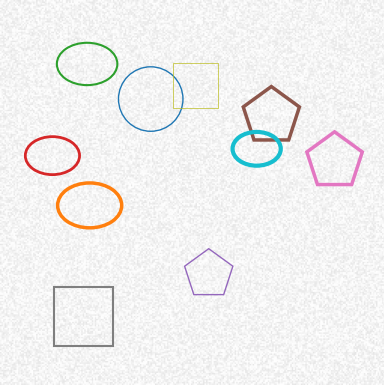[{"shape": "circle", "thickness": 1, "radius": 0.42, "center": [0.391, 0.743]}, {"shape": "oval", "thickness": 2.5, "radius": 0.42, "center": [0.233, 0.467]}, {"shape": "oval", "thickness": 1.5, "radius": 0.39, "center": [0.226, 0.834]}, {"shape": "oval", "thickness": 2, "radius": 0.35, "center": [0.136, 0.596]}, {"shape": "pentagon", "thickness": 1, "radius": 0.33, "center": [0.542, 0.288]}, {"shape": "pentagon", "thickness": 2.5, "radius": 0.38, "center": [0.705, 0.699]}, {"shape": "pentagon", "thickness": 2.5, "radius": 0.38, "center": [0.869, 0.582]}, {"shape": "square", "thickness": 1.5, "radius": 0.38, "center": [0.217, 0.179]}, {"shape": "square", "thickness": 0.5, "radius": 0.29, "center": [0.507, 0.778]}, {"shape": "oval", "thickness": 3, "radius": 0.31, "center": [0.667, 0.613]}]